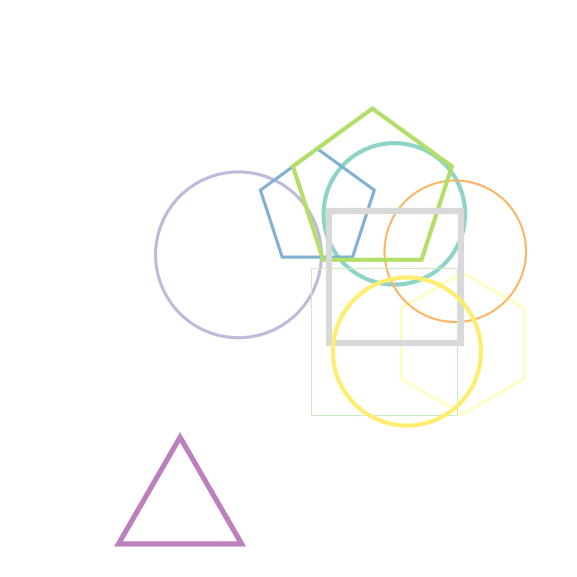[{"shape": "circle", "thickness": 2, "radius": 0.61, "center": [0.683, 0.629]}, {"shape": "hexagon", "thickness": 1, "radius": 0.61, "center": [0.801, 0.404]}, {"shape": "circle", "thickness": 1.5, "radius": 0.72, "center": [0.413, 0.558]}, {"shape": "pentagon", "thickness": 1.5, "radius": 0.52, "center": [0.55, 0.638]}, {"shape": "circle", "thickness": 1, "radius": 0.61, "center": [0.788, 0.564]}, {"shape": "pentagon", "thickness": 2, "radius": 0.72, "center": [0.645, 0.666]}, {"shape": "square", "thickness": 3, "radius": 0.57, "center": [0.684, 0.52]}, {"shape": "triangle", "thickness": 2.5, "radius": 0.62, "center": [0.312, 0.119]}, {"shape": "square", "thickness": 0.5, "radius": 0.63, "center": [0.664, 0.408]}, {"shape": "circle", "thickness": 2, "radius": 0.64, "center": [0.705, 0.39]}]